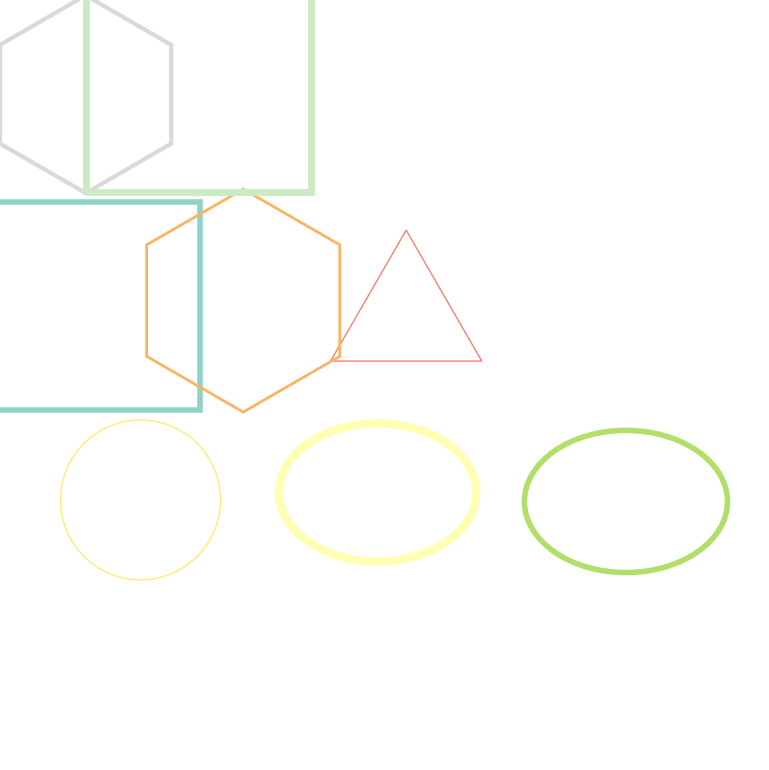[{"shape": "square", "thickness": 2, "radius": 0.68, "center": [0.124, 0.602]}, {"shape": "oval", "thickness": 3, "radius": 0.64, "center": [0.49, 0.36]}, {"shape": "triangle", "thickness": 0.5, "radius": 0.57, "center": [0.527, 0.588]}, {"shape": "hexagon", "thickness": 1, "radius": 0.72, "center": [0.316, 0.61]}, {"shape": "oval", "thickness": 2, "radius": 0.66, "center": [0.813, 0.349]}, {"shape": "hexagon", "thickness": 1.5, "radius": 0.64, "center": [0.111, 0.878]}, {"shape": "square", "thickness": 2.5, "radius": 0.73, "center": [0.258, 0.896]}, {"shape": "circle", "thickness": 0.5, "radius": 0.52, "center": [0.182, 0.351]}]